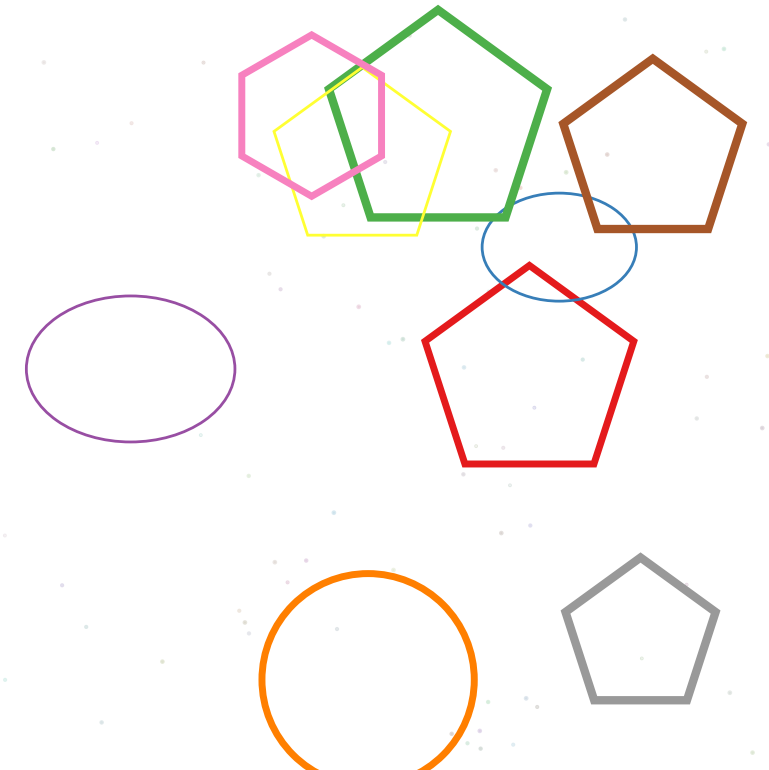[{"shape": "pentagon", "thickness": 2.5, "radius": 0.71, "center": [0.688, 0.513]}, {"shape": "oval", "thickness": 1, "radius": 0.5, "center": [0.726, 0.679]}, {"shape": "pentagon", "thickness": 3, "radius": 0.75, "center": [0.569, 0.838]}, {"shape": "oval", "thickness": 1, "radius": 0.68, "center": [0.17, 0.521]}, {"shape": "circle", "thickness": 2.5, "radius": 0.69, "center": [0.478, 0.117]}, {"shape": "pentagon", "thickness": 1, "radius": 0.6, "center": [0.47, 0.792]}, {"shape": "pentagon", "thickness": 3, "radius": 0.61, "center": [0.848, 0.801]}, {"shape": "hexagon", "thickness": 2.5, "radius": 0.52, "center": [0.405, 0.85]}, {"shape": "pentagon", "thickness": 3, "radius": 0.51, "center": [0.832, 0.173]}]